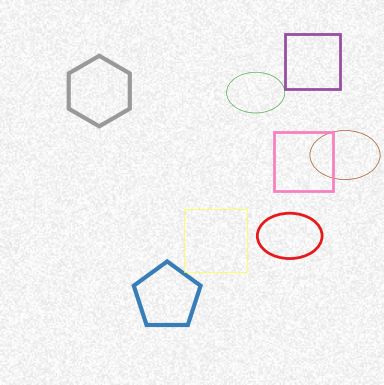[{"shape": "oval", "thickness": 2, "radius": 0.42, "center": [0.753, 0.387]}, {"shape": "pentagon", "thickness": 3, "radius": 0.46, "center": [0.434, 0.23]}, {"shape": "oval", "thickness": 0.5, "radius": 0.38, "center": [0.664, 0.759]}, {"shape": "square", "thickness": 2, "radius": 0.36, "center": [0.812, 0.84]}, {"shape": "square", "thickness": 0.5, "radius": 0.41, "center": [0.559, 0.375]}, {"shape": "oval", "thickness": 0.5, "radius": 0.46, "center": [0.896, 0.597]}, {"shape": "square", "thickness": 2, "radius": 0.38, "center": [0.789, 0.58]}, {"shape": "hexagon", "thickness": 3, "radius": 0.46, "center": [0.258, 0.763]}]